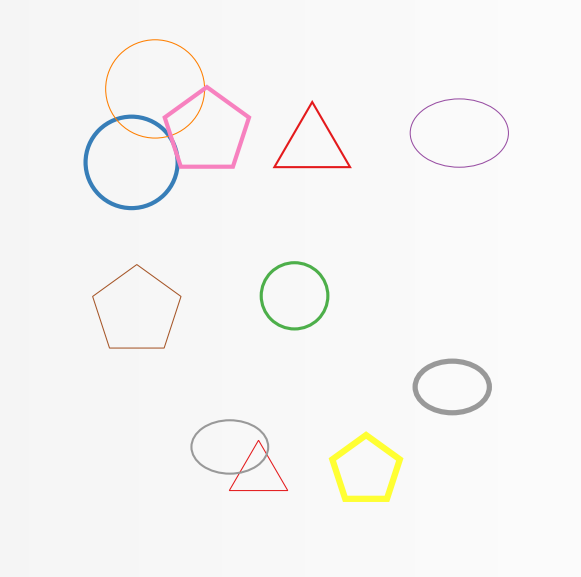[{"shape": "triangle", "thickness": 0.5, "radius": 0.29, "center": [0.445, 0.179]}, {"shape": "triangle", "thickness": 1, "radius": 0.38, "center": [0.537, 0.747]}, {"shape": "circle", "thickness": 2, "radius": 0.4, "center": [0.226, 0.718]}, {"shape": "circle", "thickness": 1.5, "radius": 0.29, "center": [0.507, 0.487]}, {"shape": "oval", "thickness": 0.5, "radius": 0.42, "center": [0.79, 0.769]}, {"shape": "circle", "thickness": 0.5, "radius": 0.43, "center": [0.267, 0.845]}, {"shape": "pentagon", "thickness": 3, "radius": 0.31, "center": [0.63, 0.185]}, {"shape": "pentagon", "thickness": 0.5, "radius": 0.4, "center": [0.235, 0.461]}, {"shape": "pentagon", "thickness": 2, "radius": 0.38, "center": [0.356, 0.772]}, {"shape": "oval", "thickness": 1, "radius": 0.33, "center": [0.395, 0.225]}, {"shape": "oval", "thickness": 2.5, "radius": 0.32, "center": [0.778, 0.329]}]